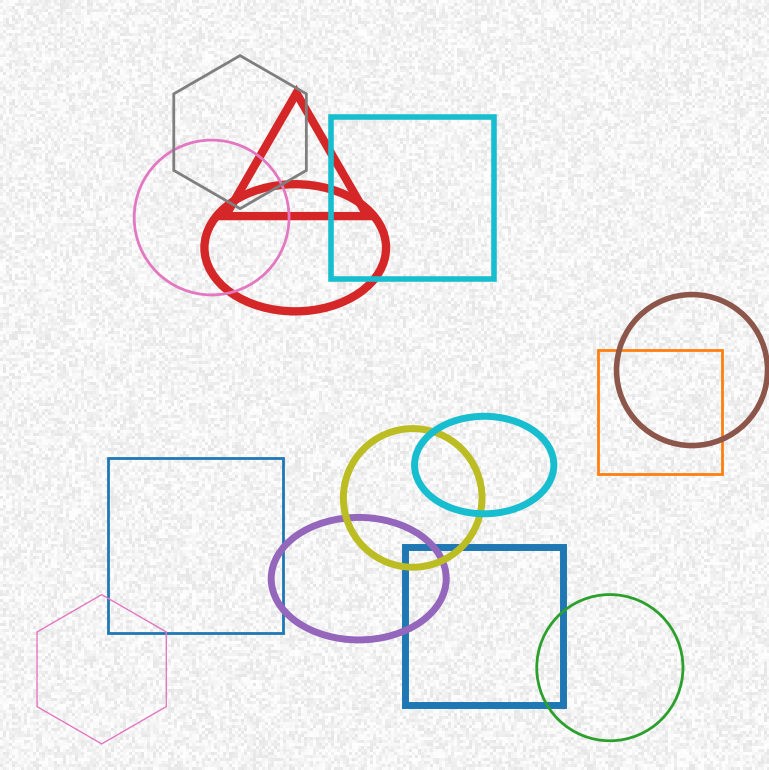[{"shape": "square", "thickness": 2.5, "radius": 0.51, "center": [0.629, 0.187]}, {"shape": "square", "thickness": 1, "radius": 0.57, "center": [0.254, 0.292]}, {"shape": "square", "thickness": 1, "radius": 0.4, "center": [0.857, 0.465]}, {"shape": "circle", "thickness": 1, "radius": 0.47, "center": [0.792, 0.133]}, {"shape": "oval", "thickness": 3, "radius": 0.59, "center": [0.383, 0.678]}, {"shape": "triangle", "thickness": 3, "radius": 0.53, "center": [0.385, 0.773]}, {"shape": "oval", "thickness": 2.5, "radius": 0.57, "center": [0.466, 0.248]}, {"shape": "circle", "thickness": 2, "radius": 0.49, "center": [0.899, 0.519]}, {"shape": "circle", "thickness": 1, "radius": 0.5, "center": [0.275, 0.718]}, {"shape": "hexagon", "thickness": 0.5, "radius": 0.48, "center": [0.132, 0.131]}, {"shape": "hexagon", "thickness": 1, "radius": 0.5, "center": [0.312, 0.828]}, {"shape": "circle", "thickness": 2.5, "radius": 0.45, "center": [0.536, 0.353]}, {"shape": "square", "thickness": 2, "radius": 0.53, "center": [0.536, 0.743]}, {"shape": "oval", "thickness": 2.5, "radius": 0.45, "center": [0.629, 0.396]}]